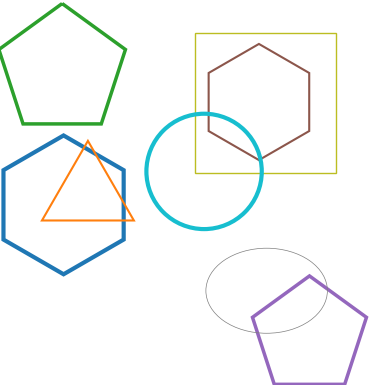[{"shape": "hexagon", "thickness": 3, "radius": 0.9, "center": [0.165, 0.468]}, {"shape": "triangle", "thickness": 1.5, "radius": 0.69, "center": [0.228, 0.496]}, {"shape": "pentagon", "thickness": 2.5, "radius": 0.86, "center": [0.161, 0.818]}, {"shape": "pentagon", "thickness": 2.5, "radius": 0.78, "center": [0.804, 0.128]}, {"shape": "hexagon", "thickness": 1.5, "radius": 0.75, "center": [0.673, 0.735]}, {"shape": "oval", "thickness": 0.5, "radius": 0.79, "center": [0.693, 0.245]}, {"shape": "square", "thickness": 1, "radius": 0.91, "center": [0.69, 0.732]}, {"shape": "circle", "thickness": 3, "radius": 0.75, "center": [0.53, 0.555]}]